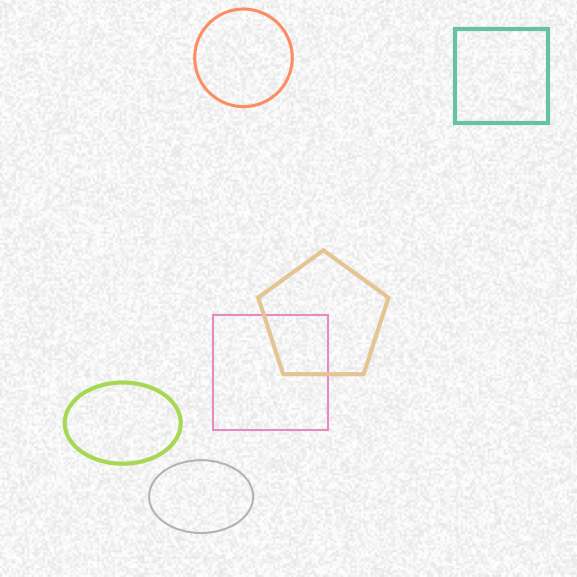[{"shape": "square", "thickness": 2, "radius": 0.4, "center": [0.868, 0.868]}, {"shape": "circle", "thickness": 1.5, "radius": 0.42, "center": [0.422, 0.899]}, {"shape": "square", "thickness": 1, "radius": 0.5, "center": [0.468, 0.354]}, {"shape": "oval", "thickness": 2, "radius": 0.5, "center": [0.213, 0.267]}, {"shape": "pentagon", "thickness": 2, "radius": 0.59, "center": [0.56, 0.447]}, {"shape": "oval", "thickness": 1, "radius": 0.45, "center": [0.348, 0.139]}]